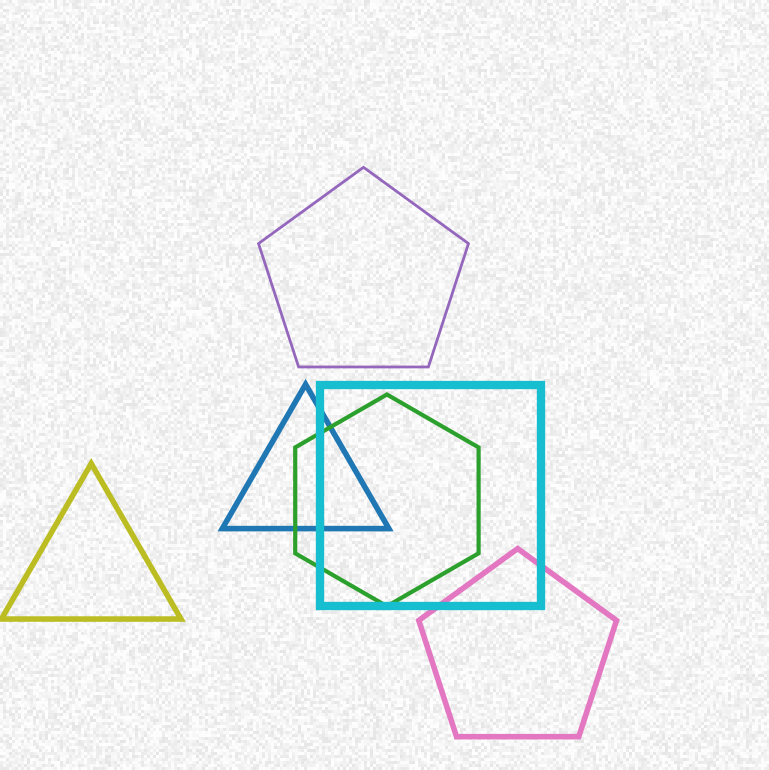[{"shape": "triangle", "thickness": 2, "radius": 0.62, "center": [0.397, 0.376]}, {"shape": "hexagon", "thickness": 1.5, "radius": 0.69, "center": [0.502, 0.35]}, {"shape": "pentagon", "thickness": 1, "radius": 0.72, "center": [0.472, 0.639]}, {"shape": "pentagon", "thickness": 2, "radius": 0.68, "center": [0.672, 0.153]}, {"shape": "triangle", "thickness": 2, "radius": 0.67, "center": [0.118, 0.263]}, {"shape": "square", "thickness": 3, "radius": 0.72, "center": [0.56, 0.357]}]